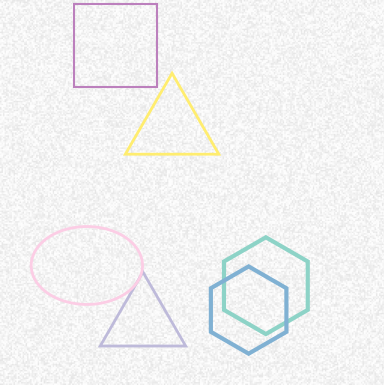[{"shape": "hexagon", "thickness": 3, "radius": 0.63, "center": [0.691, 0.258]}, {"shape": "triangle", "thickness": 2, "radius": 0.64, "center": [0.371, 0.165]}, {"shape": "hexagon", "thickness": 3, "radius": 0.57, "center": [0.646, 0.195]}, {"shape": "oval", "thickness": 2, "radius": 0.72, "center": [0.226, 0.31]}, {"shape": "square", "thickness": 1.5, "radius": 0.54, "center": [0.3, 0.881]}, {"shape": "triangle", "thickness": 2, "radius": 0.7, "center": [0.447, 0.67]}]